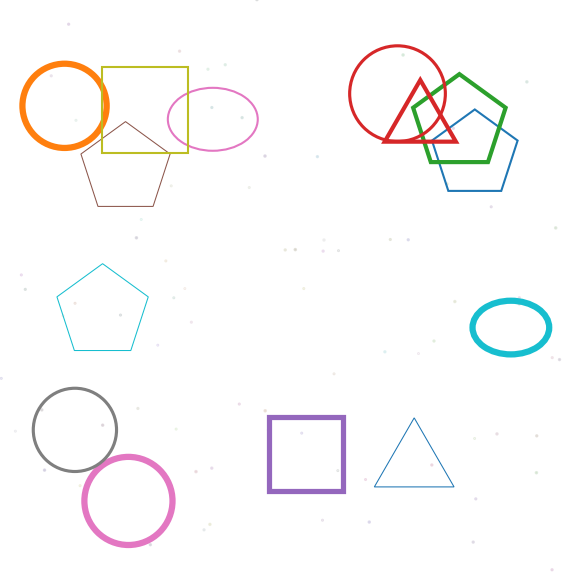[{"shape": "pentagon", "thickness": 1, "radius": 0.39, "center": [0.822, 0.732]}, {"shape": "triangle", "thickness": 0.5, "radius": 0.4, "center": [0.717, 0.196]}, {"shape": "circle", "thickness": 3, "radius": 0.36, "center": [0.112, 0.816]}, {"shape": "pentagon", "thickness": 2, "radius": 0.42, "center": [0.795, 0.787]}, {"shape": "circle", "thickness": 1.5, "radius": 0.41, "center": [0.688, 0.837]}, {"shape": "triangle", "thickness": 2, "radius": 0.36, "center": [0.728, 0.789]}, {"shape": "square", "thickness": 2.5, "radius": 0.32, "center": [0.53, 0.213]}, {"shape": "pentagon", "thickness": 0.5, "radius": 0.41, "center": [0.217, 0.707]}, {"shape": "oval", "thickness": 1, "radius": 0.39, "center": [0.368, 0.793]}, {"shape": "circle", "thickness": 3, "radius": 0.38, "center": [0.222, 0.132]}, {"shape": "circle", "thickness": 1.5, "radius": 0.36, "center": [0.13, 0.255]}, {"shape": "square", "thickness": 1, "radius": 0.37, "center": [0.252, 0.808]}, {"shape": "oval", "thickness": 3, "radius": 0.33, "center": [0.885, 0.432]}, {"shape": "pentagon", "thickness": 0.5, "radius": 0.42, "center": [0.178, 0.459]}]